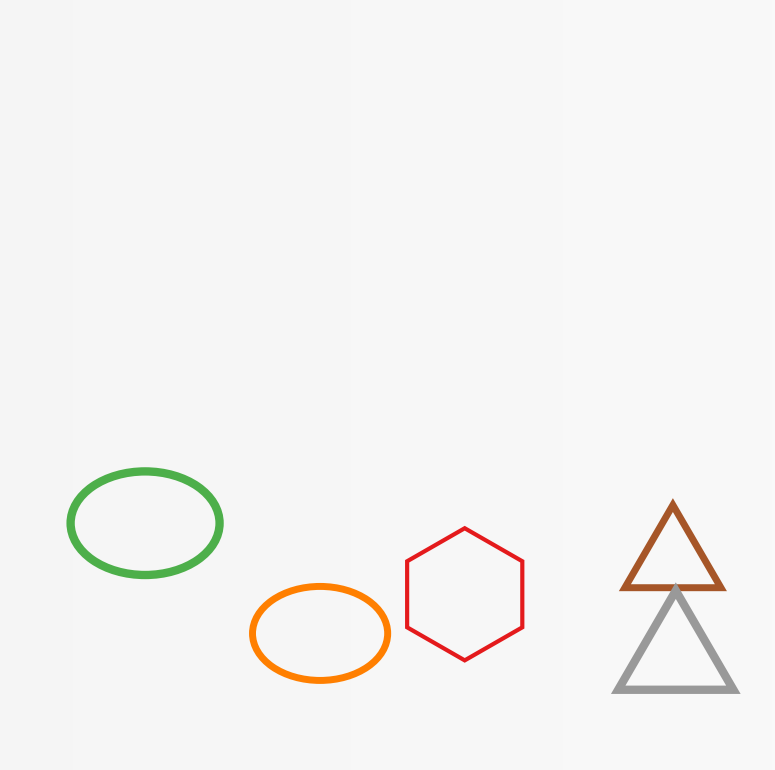[{"shape": "hexagon", "thickness": 1.5, "radius": 0.43, "center": [0.6, 0.228]}, {"shape": "oval", "thickness": 3, "radius": 0.48, "center": [0.187, 0.321]}, {"shape": "oval", "thickness": 2.5, "radius": 0.44, "center": [0.413, 0.177]}, {"shape": "triangle", "thickness": 2.5, "radius": 0.36, "center": [0.868, 0.273]}, {"shape": "triangle", "thickness": 3, "radius": 0.43, "center": [0.872, 0.147]}]